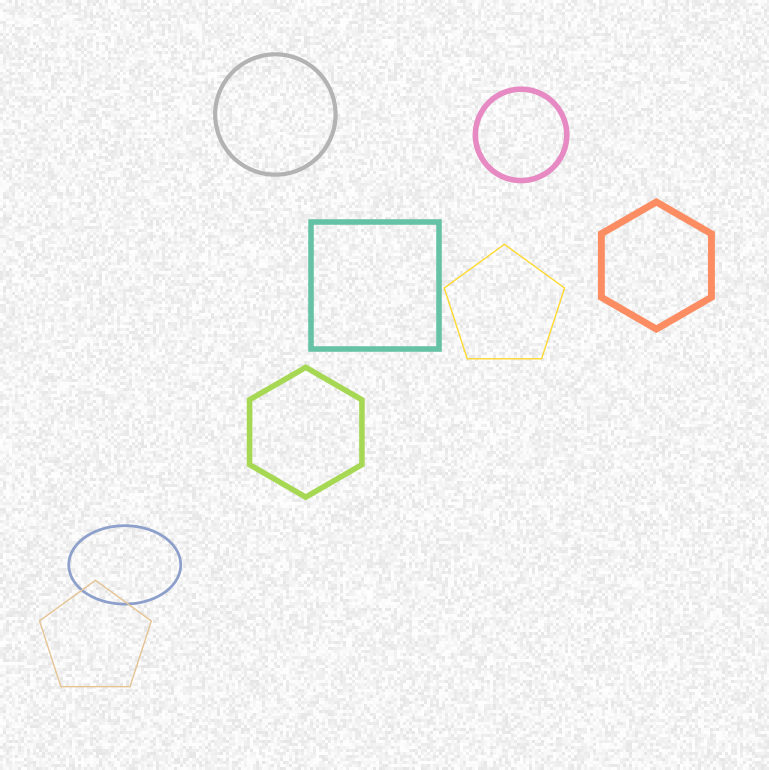[{"shape": "square", "thickness": 2, "radius": 0.41, "center": [0.487, 0.629]}, {"shape": "hexagon", "thickness": 2.5, "radius": 0.41, "center": [0.852, 0.655]}, {"shape": "oval", "thickness": 1, "radius": 0.36, "center": [0.162, 0.266]}, {"shape": "circle", "thickness": 2, "radius": 0.3, "center": [0.677, 0.825]}, {"shape": "hexagon", "thickness": 2, "radius": 0.42, "center": [0.397, 0.439]}, {"shape": "pentagon", "thickness": 0.5, "radius": 0.41, "center": [0.655, 0.601]}, {"shape": "pentagon", "thickness": 0.5, "radius": 0.38, "center": [0.124, 0.17]}, {"shape": "circle", "thickness": 1.5, "radius": 0.39, "center": [0.358, 0.851]}]